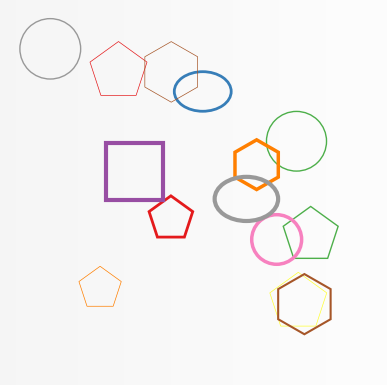[{"shape": "pentagon", "thickness": 0.5, "radius": 0.39, "center": [0.306, 0.815]}, {"shape": "pentagon", "thickness": 2, "radius": 0.3, "center": [0.441, 0.432]}, {"shape": "oval", "thickness": 2, "radius": 0.37, "center": [0.523, 0.762]}, {"shape": "pentagon", "thickness": 1, "radius": 0.37, "center": [0.802, 0.389]}, {"shape": "circle", "thickness": 1, "radius": 0.39, "center": [0.765, 0.633]}, {"shape": "square", "thickness": 3, "radius": 0.36, "center": [0.347, 0.555]}, {"shape": "hexagon", "thickness": 2.5, "radius": 0.32, "center": [0.662, 0.572]}, {"shape": "pentagon", "thickness": 0.5, "radius": 0.29, "center": [0.258, 0.251]}, {"shape": "pentagon", "thickness": 0.5, "radius": 0.39, "center": [0.77, 0.215]}, {"shape": "hexagon", "thickness": 1.5, "radius": 0.39, "center": [0.786, 0.21]}, {"shape": "hexagon", "thickness": 0.5, "radius": 0.39, "center": [0.442, 0.813]}, {"shape": "circle", "thickness": 2.5, "radius": 0.32, "center": [0.714, 0.378]}, {"shape": "oval", "thickness": 3, "radius": 0.41, "center": [0.636, 0.483]}, {"shape": "circle", "thickness": 1, "radius": 0.39, "center": [0.13, 0.873]}]